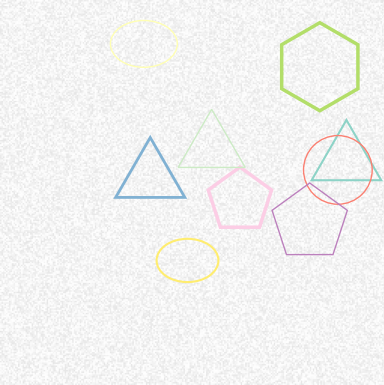[{"shape": "triangle", "thickness": 1.5, "radius": 0.52, "center": [0.9, 0.584]}, {"shape": "oval", "thickness": 1, "radius": 0.43, "center": [0.374, 0.886]}, {"shape": "circle", "thickness": 1, "radius": 0.45, "center": [0.878, 0.559]}, {"shape": "triangle", "thickness": 2, "radius": 0.52, "center": [0.39, 0.539]}, {"shape": "hexagon", "thickness": 2.5, "radius": 0.57, "center": [0.831, 0.827]}, {"shape": "pentagon", "thickness": 2.5, "radius": 0.43, "center": [0.623, 0.48]}, {"shape": "pentagon", "thickness": 1, "radius": 0.51, "center": [0.804, 0.422]}, {"shape": "triangle", "thickness": 1, "radius": 0.5, "center": [0.55, 0.615]}, {"shape": "oval", "thickness": 1.5, "radius": 0.4, "center": [0.487, 0.323]}]